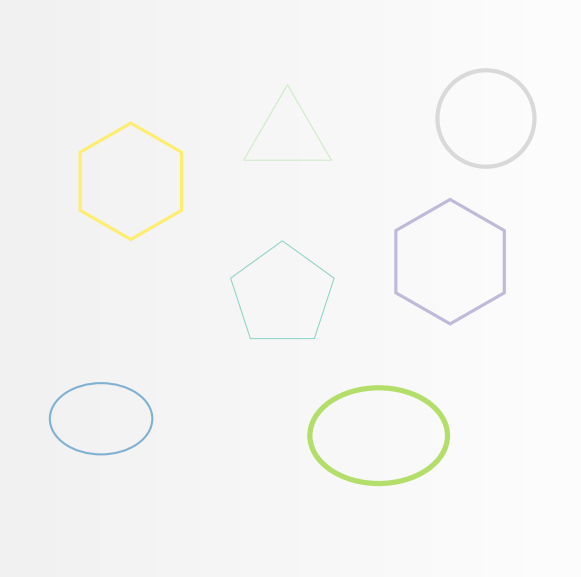[{"shape": "pentagon", "thickness": 0.5, "radius": 0.47, "center": [0.486, 0.489]}, {"shape": "hexagon", "thickness": 1.5, "radius": 0.54, "center": [0.774, 0.546]}, {"shape": "oval", "thickness": 1, "radius": 0.44, "center": [0.174, 0.274]}, {"shape": "oval", "thickness": 2.5, "radius": 0.59, "center": [0.652, 0.245]}, {"shape": "circle", "thickness": 2, "radius": 0.42, "center": [0.836, 0.794]}, {"shape": "triangle", "thickness": 0.5, "radius": 0.44, "center": [0.495, 0.765]}, {"shape": "hexagon", "thickness": 1.5, "radius": 0.5, "center": [0.225, 0.685]}]